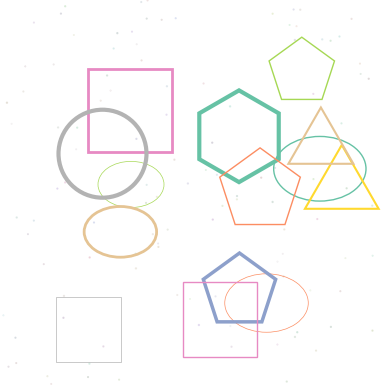[{"shape": "oval", "thickness": 1, "radius": 0.6, "center": [0.831, 0.562]}, {"shape": "hexagon", "thickness": 3, "radius": 0.6, "center": [0.621, 0.646]}, {"shape": "oval", "thickness": 0.5, "radius": 0.54, "center": [0.692, 0.213]}, {"shape": "pentagon", "thickness": 1, "radius": 0.55, "center": [0.675, 0.506]}, {"shape": "pentagon", "thickness": 2.5, "radius": 0.49, "center": [0.622, 0.244]}, {"shape": "square", "thickness": 1, "radius": 0.48, "center": [0.571, 0.17]}, {"shape": "square", "thickness": 2, "radius": 0.54, "center": [0.338, 0.713]}, {"shape": "pentagon", "thickness": 1, "radius": 0.45, "center": [0.784, 0.814]}, {"shape": "oval", "thickness": 0.5, "radius": 0.43, "center": [0.34, 0.521]}, {"shape": "triangle", "thickness": 1.5, "radius": 0.55, "center": [0.888, 0.513]}, {"shape": "triangle", "thickness": 1.5, "radius": 0.49, "center": [0.834, 0.623]}, {"shape": "oval", "thickness": 2, "radius": 0.47, "center": [0.313, 0.398]}, {"shape": "square", "thickness": 0.5, "radius": 0.42, "center": [0.229, 0.144]}, {"shape": "circle", "thickness": 3, "radius": 0.57, "center": [0.266, 0.601]}]